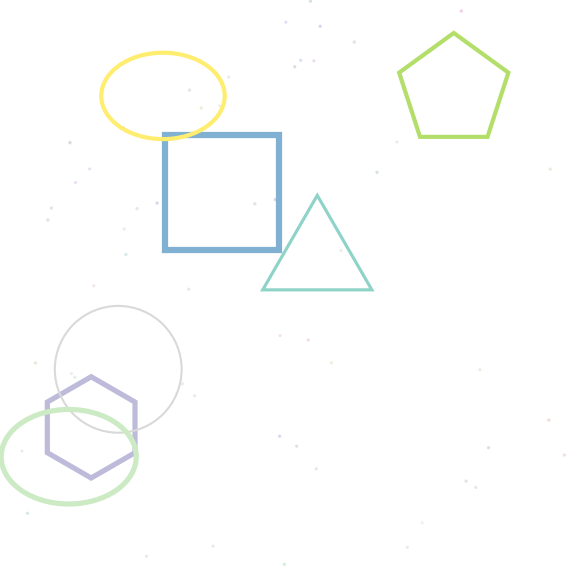[{"shape": "triangle", "thickness": 1.5, "radius": 0.55, "center": [0.549, 0.552]}, {"shape": "hexagon", "thickness": 2.5, "radius": 0.44, "center": [0.158, 0.259]}, {"shape": "square", "thickness": 3, "radius": 0.5, "center": [0.384, 0.666]}, {"shape": "pentagon", "thickness": 2, "radius": 0.5, "center": [0.786, 0.843]}, {"shape": "circle", "thickness": 1, "radius": 0.55, "center": [0.205, 0.36]}, {"shape": "oval", "thickness": 2.5, "radius": 0.58, "center": [0.119, 0.208]}, {"shape": "oval", "thickness": 2, "radius": 0.53, "center": [0.282, 0.833]}]